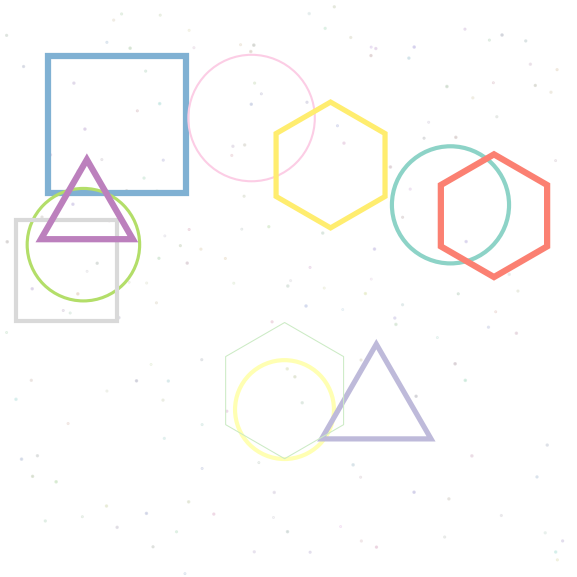[{"shape": "circle", "thickness": 2, "radius": 0.51, "center": [0.78, 0.644]}, {"shape": "circle", "thickness": 2, "radius": 0.43, "center": [0.493, 0.29]}, {"shape": "triangle", "thickness": 2.5, "radius": 0.55, "center": [0.652, 0.294]}, {"shape": "hexagon", "thickness": 3, "radius": 0.53, "center": [0.855, 0.626]}, {"shape": "square", "thickness": 3, "radius": 0.59, "center": [0.203, 0.784]}, {"shape": "circle", "thickness": 1.5, "radius": 0.49, "center": [0.144, 0.575]}, {"shape": "circle", "thickness": 1, "radius": 0.55, "center": [0.436, 0.795]}, {"shape": "square", "thickness": 2, "radius": 0.44, "center": [0.115, 0.531]}, {"shape": "triangle", "thickness": 3, "radius": 0.46, "center": [0.15, 0.631]}, {"shape": "hexagon", "thickness": 0.5, "radius": 0.59, "center": [0.493, 0.323]}, {"shape": "hexagon", "thickness": 2.5, "radius": 0.54, "center": [0.572, 0.713]}]